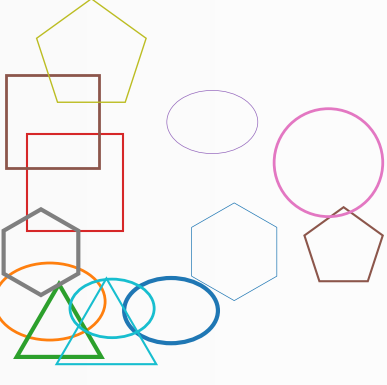[{"shape": "hexagon", "thickness": 0.5, "radius": 0.63, "center": [0.604, 0.346]}, {"shape": "oval", "thickness": 3, "radius": 0.61, "center": [0.441, 0.193]}, {"shape": "oval", "thickness": 2, "radius": 0.71, "center": [0.128, 0.217]}, {"shape": "triangle", "thickness": 3, "radius": 0.63, "center": [0.152, 0.136]}, {"shape": "square", "thickness": 1.5, "radius": 0.62, "center": [0.194, 0.526]}, {"shape": "oval", "thickness": 0.5, "radius": 0.59, "center": [0.548, 0.683]}, {"shape": "pentagon", "thickness": 1.5, "radius": 0.53, "center": [0.887, 0.356]}, {"shape": "square", "thickness": 2, "radius": 0.6, "center": [0.135, 0.685]}, {"shape": "circle", "thickness": 2, "radius": 0.7, "center": [0.848, 0.577]}, {"shape": "hexagon", "thickness": 3, "radius": 0.56, "center": [0.106, 0.345]}, {"shape": "pentagon", "thickness": 1, "radius": 0.74, "center": [0.236, 0.855]}, {"shape": "triangle", "thickness": 1.5, "radius": 0.74, "center": [0.275, 0.128]}, {"shape": "oval", "thickness": 2, "radius": 0.54, "center": [0.289, 0.199]}]